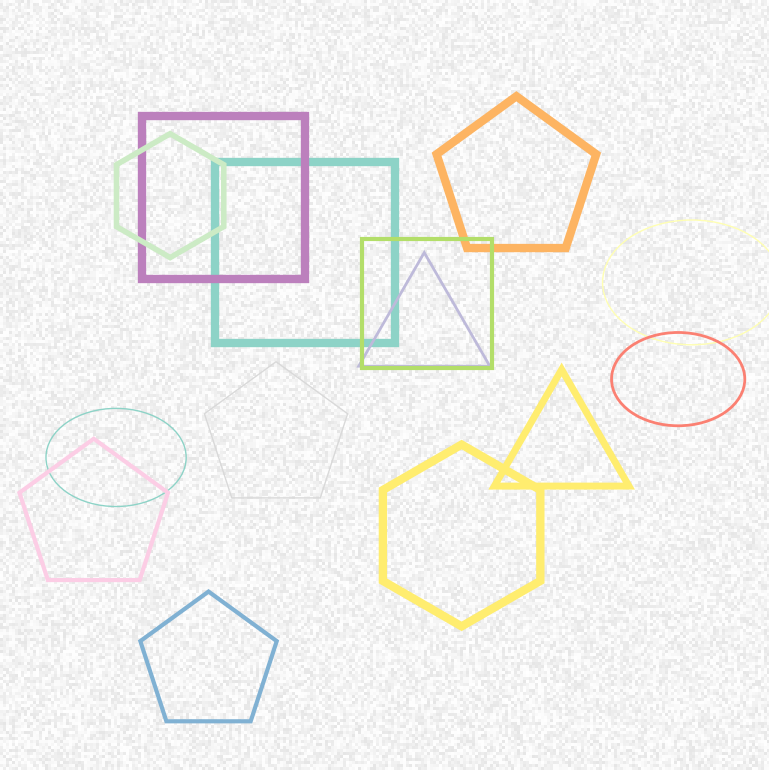[{"shape": "square", "thickness": 3, "radius": 0.59, "center": [0.396, 0.672]}, {"shape": "oval", "thickness": 0.5, "radius": 0.46, "center": [0.151, 0.406]}, {"shape": "oval", "thickness": 0.5, "radius": 0.58, "center": [0.898, 0.633]}, {"shape": "triangle", "thickness": 1, "radius": 0.49, "center": [0.551, 0.574]}, {"shape": "oval", "thickness": 1, "radius": 0.43, "center": [0.881, 0.508]}, {"shape": "pentagon", "thickness": 1.5, "radius": 0.47, "center": [0.271, 0.139]}, {"shape": "pentagon", "thickness": 3, "radius": 0.54, "center": [0.671, 0.766]}, {"shape": "square", "thickness": 1.5, "radius": 0.42, "center": [0.554, 0.606]}, {"shape": "pentagon", "thickness": 1.5, "radius": 0.51, "center": [0.122, 0.329]}, {"shape": "pentagon", "thickness": 0.5, "radius": 0.49, "center": [0.358, 0.432]}, {"shape": "square", "thickness": 3, "radius": 0.53, "center": [0.29, 0.744]}, {"shape": "hexagon", "thickness": 2, "radius": 0.4, "center": [0.221, 0.746]}, {"shape": "triangle", "thickness": 2.5, "radius": 0.5, "center": [0.729, 0.419]}, {"shape": "hexagon", "thickness": 3, "radius": 0.59, "center": [0.599, 0.305]}]